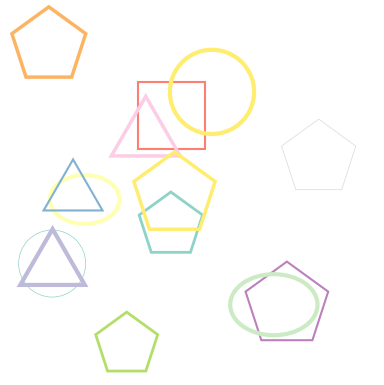[{"shape": "pentagon", "thickness": 2, "radius": 0.43, "center": [0.444, 0.415]}, {"shape": "circle", "thickness": 0.5, "radius": 0.44, "center": [0.135, 0.315]}, {"shape": "oval", "thickness": 3, "radius": 0.45, "center": [0.22, 0.482]}, {"shape": "triangle", "thickness": 3, "radius": 0.48, "center": [0.136, 0.308]}, {"shape": "square", "thickness": 1.5, "radius": 0.44, "center": [0.446, 0.701]}, {"shape": "triangle", "thickness": 1.5, "radius": 0.44, "center": [0.19, 0.498]}, {"shape": "pentagon", "thickness": 2.5, "radius": 0.5, "center": [0.127, 0.881]}, {"shape": "pentagon", "thickness": 2, "radius": 0.42, "center": [0.329, 0.105]}, {"shape": "triangle", "thickness": 2.5, "radius": 0.52, "center": [0.379, 0.647]}, {"shape": "pentagon", "thickness": 0.5, "radius": 0.51, "center": [0.828, 0.589]}, {"shape": "pentagon", "thickness": 1.5, "radius": 0.56, "center": [0.745, 0.208]}, {"shape": "oval", "thickness": 3, "radius": 0.57, "center": [0.711, 0.209]}, {"shape": "circle", "thickness": 3, "radius": 0.55, "center": [0.551, 0.761]}, {"shape": "pentagon", "thickness": 2.5, "radius": 0.55, "center": [0.453, 0.494]}]